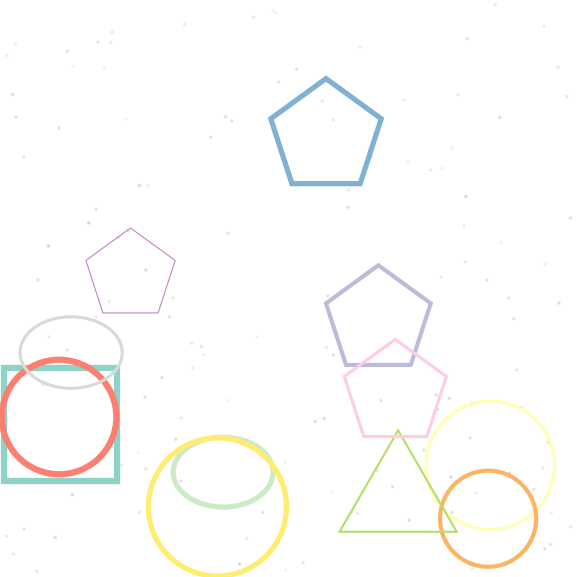[{"shape": "square", "thickness": 3, "radius": 0.49, "center": [0.105, 0.264]}, {"shape": "circle", "thickness": 1.5, "radius": 0.56, "center": [0.849, 0.193]}, {"shape": "pentagon", "thickness": 2, "radius": 0.48, "center": [0.655, 0.444]}, {"shape": "circle", "thickness": 3, "radius": 0.5, "center": [0.102, 0.277]}, {"shape": "pentagon", "thickness": 2.5, "radius": 0.5, "center": [0.565, 0.762]}, {"shape": "circle", "thickness": 2, "radius": 0.42, "center": [0.845, 0.101]}, {"shape": "triangle", "thickness": 1, "radius": 0.59, "center": [0.689, 0.137]}, {"shape": "pentagon", "thickness": 1.5, "radius": 0.46, "center": [0.685, 0.318]}, {"shape": "oval", "thickness": 1.5, "radius": 0.44, "center": [0.123, 0.389]}, {"shape": "pentagon", "thickness": 0.5, "radius": 0.41, "center": [0.226, 0.523]}, {"shape": "oval", "thickness": 2.5, "radius": 0.43, "center": [0.386, 0.182]}, {"shape": "circle", "thickness": 2.5, "radius": 0.6, "center": [0.377, 0.121]}]